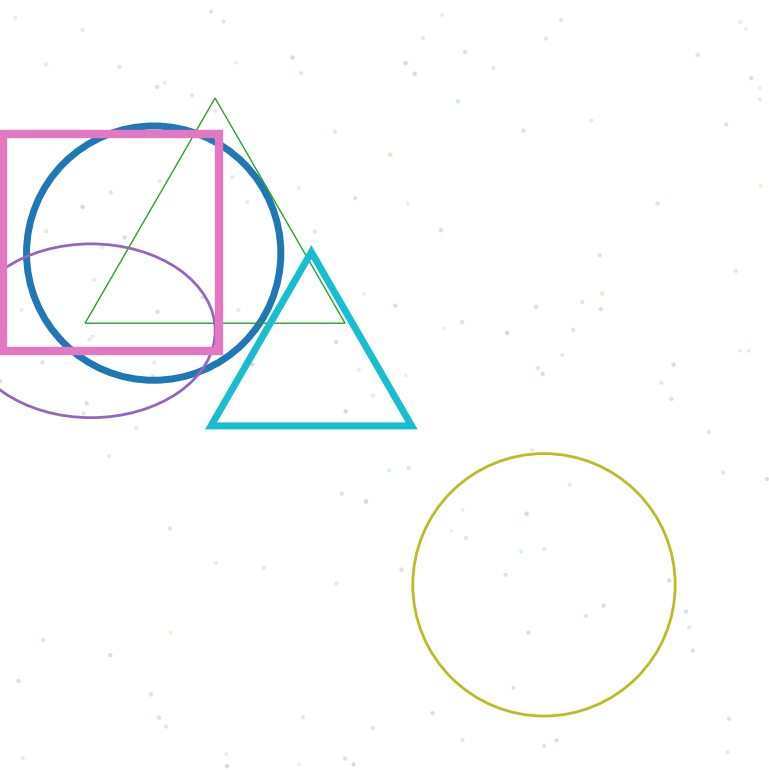[{"shape": "circle", "thickness": 2.5, "radius": 0.83, "center": [0.2, 0.671]}, {"shape": "triangle", "thickness": 0.5, "radius": 0.97, "center": [0.279, 0.678]}, {"shape": "oval", "thickness": 1, "radius": 0.81, "center": [0.118, 0.57]}, {"shape": "square", "thickness": 3, "radius": 0.7, "center": [0.144, 0.686]}, {"shape": "circle", "thickness": 1, "radius": 0.85, "center": [0.706, 0.24]}, {"shape": "triangle", "thickness": 2.5, "radius": 0.75, "center": [0.404, 0.522]}]